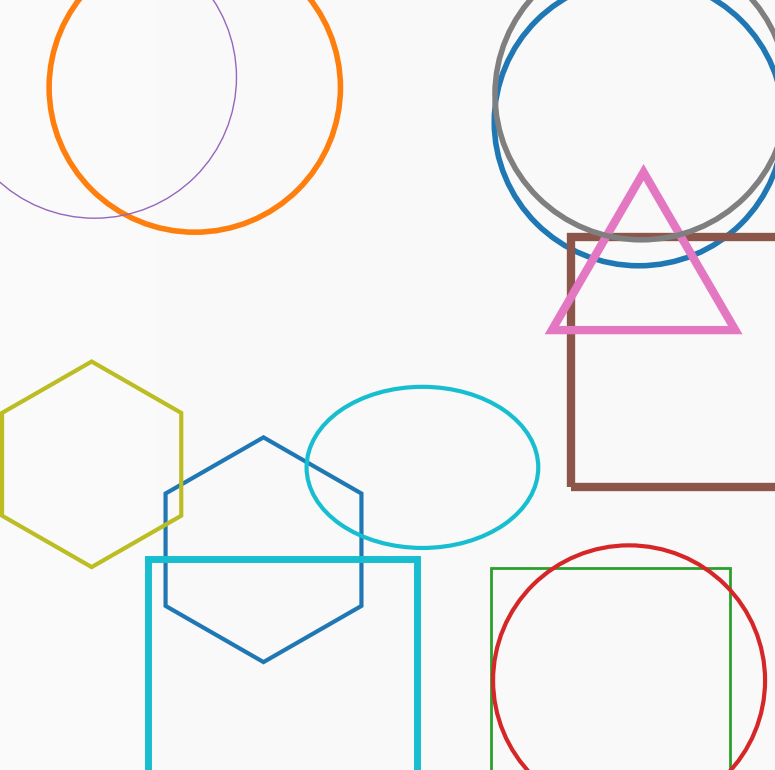[{"shape": "hexagon", "thickness": 1.5, "radius": 0.73, "center": [0.34, 0.286]}, {"shape": "circle", "thickness": 2, "radius": 0.93, "center": [0.824, 0.842]}, {"shape": "circle", "thickness": 2, "radius": 0.94, "center": [0.251, 0.886]}, {"shape": "square", "thickness": 1, "radius": 0.77, "center": [0.788, 0.108]}, {"shape": "circle", "thickness": 1.5, "radius": 0.88, "center": [0.812, 0.116]}, {"shape": "circle", "thickness": 0.5, "radius": 0.92, "center": [0.122, 0.9]}, {"shape": "square", "thickness": 3, "radius": 0.81, "center": [0.9, 0.53]}, {"shape": "triangle", "thickness": 3, "radius": 0.68, "center": [0.83, 0.64]}, {"shape": "circle", "thickness": 2, "radius": 0.94, "center": [0.827, 0.877]}, {"shape": "hexagon", "thickness": 1.5, "radius": 0.67, "center": [0.118, 0.397]}, {"shape": "oval", "thickness": 1.5, "radius": 0.75, "center": [0.545, 0.393]}, {"shape": "square", "thickness": 2.5, "radius": 0.87, "center": [0.365, 0.1]}]